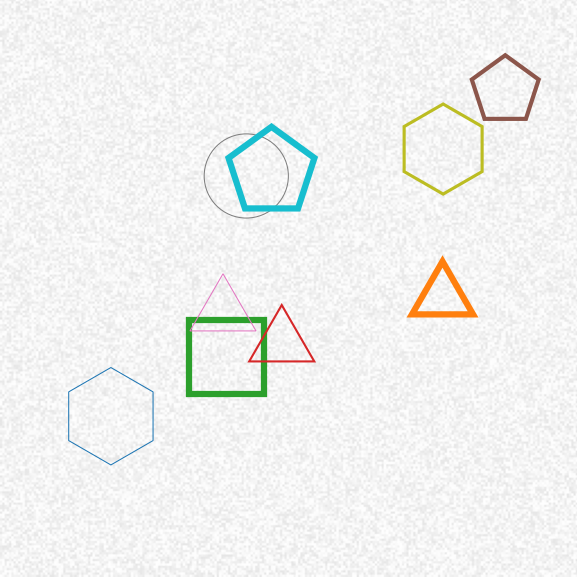[{"shape": "hexagon", "thickness": 0.5, "radius": 0.42, "center": [0.192, 0.278]}, {"shape": "triangle", "thickness": 3, "radius": 0.31, "center": [0.766, 0.485]}, {"shape": "square", "thickness": 3, "radius": 0.32, "center": [0.392, 0.381]}, {"shape": "triangle", "thickness": 1, "radius": 0.33, "center": [0.488, 0.406]}, {"shape": "pentagon", "thickness": 2, "radius": 0.3, "center": [0.875, 0.843]}, {"shape": "triangle", "thickness": 0.5, "radius": 0.33, "center": [0.386, 0.459]}, {"shape": "circle", "thickness": 0.5, "radius": 0.36, "center": [0.426, 0.694]}, {"shape": "hexagon", "thickness": 1.5, "radius": 0.39, "center": [0.767, 0.741]}, {"shape": "pentagon", "thickness": 3, "radius": 0.39, "center": [0.47, 0.701]}]